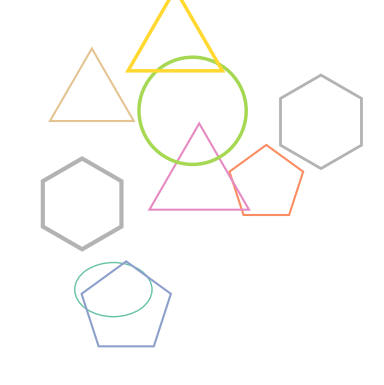[{"shape": "oval", "thickness": 1, "radius": 0.5, "center": [0.294, 0.248]}, {"shape": "pentagon", "thickness": 1.5, "radius": 0.5, "center": [0.692, 0.523]}, {"shape": "pentagon", "thickness": 1.5, "radius": 0.61, "center": [0.328, 0.199]}, {"shape": "triangle", "thickness": 1.5, "radius": 0.75, "center": [0.517, 0.53]}, {"shape": "circle", "thickness": 2.5, "radius": 0.7, "center": [0.5, 0.712]}, {"shape": "triangle", "thickness": 2.5, "radius": 0.71, "center": [0.455, 0.887]}, {"shape": "triangle", "thickness": 1.5, "radius": 0.63, "center": [0.239, 0.748]}, {"shape": "hexagon", "thickness": 2, "radius": 0.61, "center": [0.834, 0.684]}, {"shape": "hexagon", "thickness": 3, "radius": 0.59, "center": [0.213, 0.47]}]